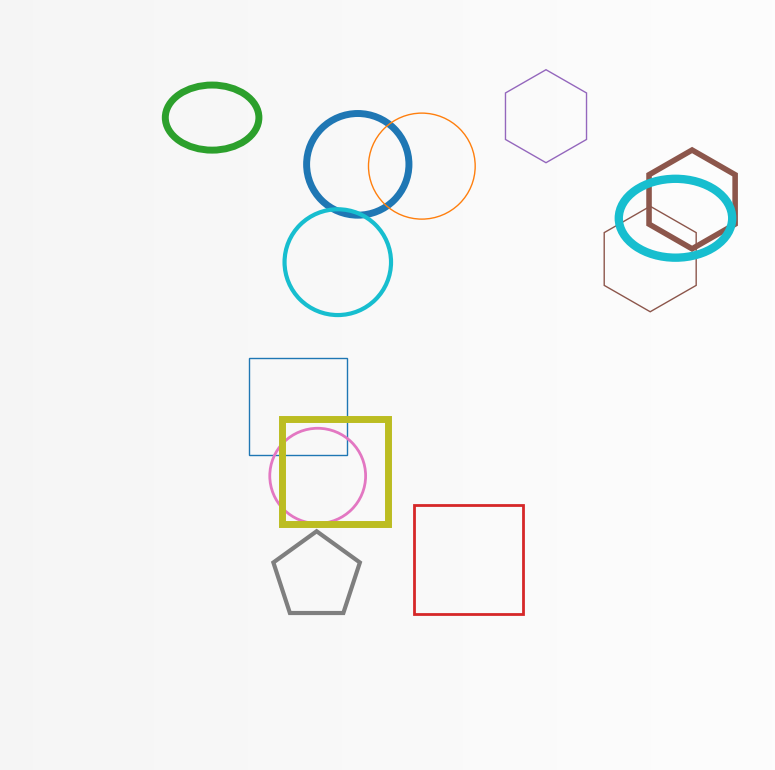[{"shape": "circle", "thickness": 2.5, "radius": 0.33, "center": [0.462, 0.787]}, {"shape": "square", "thickness": 0.5, "radius": 0.32, "center": [0.385, 0.472]}, {"shape": "circle", "thickness": 0.5, "radius": 0.34, "center": [0.544, 0.784]}, {"shape": "oval", "thickness": 2.5, "radius": 0.3, "center": [0.274, 0.847]}, {"shape": "square", "thickness": 1, "radius": 0.35, "center": [0.605, 0.273]}, {"shape": "hexagon", "thickness": 0.5, "radius": 0.3, "center": [0.705, 0.849]}, {"shape": "hexagon", "thickness": 0.5, "radius": 0.34, "center": [0.839, 0.664]}, {"shape": "hexagon", "thickness": 2, "radius": 0.32, "center": [0.893, 0.741]}, {"shape": "circle", "thickness": 1, "radius": 0.31, "center": [0.41, 0.382]}, {"shape": "pentagon", "thickness": 1.5, "radius": 0.29, "center": [0.409, 0.251]}, {"shape": "square", "thickness": 2.5, "radius": 0.34, "center": [0.432, 0.388]}, {"shape": "circle", "thickness": 1.5, "radius": 0.34, "center": [0.436, 0.66]}, {"shape": "oval", "thickness": 3, "radius": 0.37, "center": [0.872, 0.717]}]